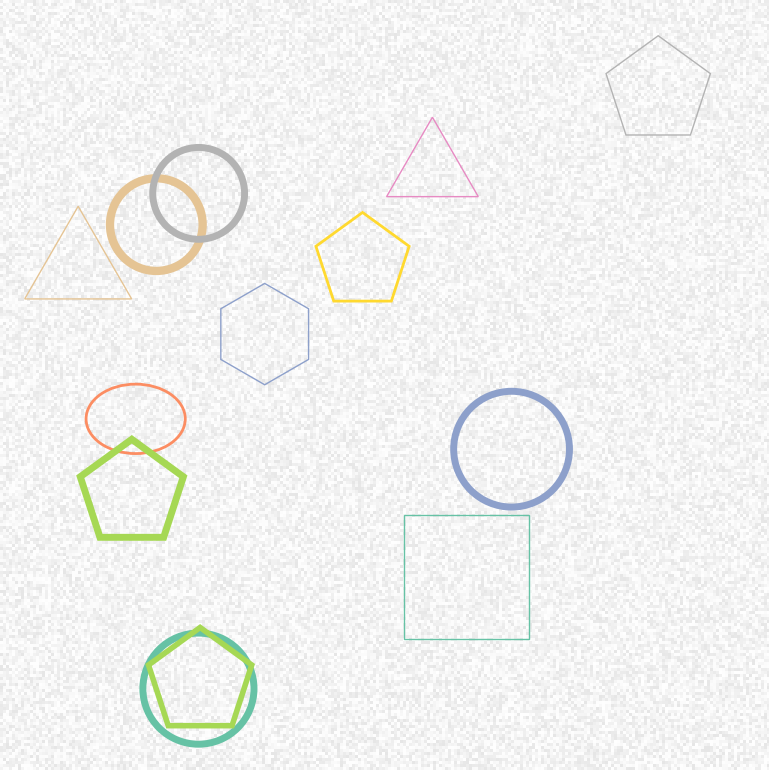[{"shape": "square", "thickness": 0.5, "radius": 0.4, "center": [0.606, 0.25]}, {"shape": "circle", "thickness": 2.5, "radius": 0.36, "center": [0.258, 0.106]}, {"shape": "oval", "thickness": 1, "radius": 0.32, "center": [0.176, 0.456]}, {"shape": "circle", "thickness": 2.5, "radius": 0.38, "center": [0.664, 0.417]}, {"shape": "hexagon", "thickness": 0.5, "radius": 0.33, "center": [0.344, 0.566]}, {"shape": "triangle", "thickness": 0.5, "radius": 0.34, "center": [0.562, 0.779]}, {"shape": "pentagon", "thickness": 2.5, "radius": 0.35, "center": [0.171, 0.359]}, {"shape": "pentagon", "thickness": 2, "radius": 0.35, "center": [0.26, 0.115]}, {"shape": "pentagon", "thickness": 1, "radius": 0.32, "center": [0.471, 0.66]}, {"shape": "triangle", "thickness": 0.5, "radius": 0.4, "center": [0.102, 0.652]}, {"shape": "circle", "thickness": 3, "radius": 0.3, "center": [0.203, 0.708]}, {"shape": "circle", "thickness": 2.5, "radius": 0.3, "center": [0.258, 0.749]}, {"shape": "pentagon", "thickness": 0.5, "radius": 0.36, "center": [0.855, 0.882]}]